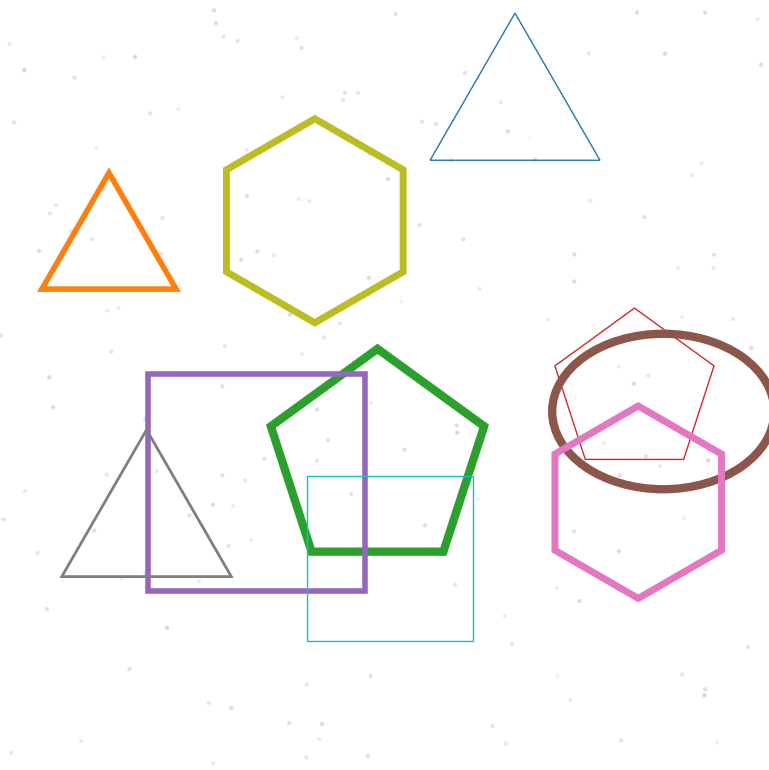[{"shape": "triangle", "thickness": 0.5, "radius": 0.64, "center": [0.669, 0.856]}, {"shape": "triangle", "thickness": 2, "radius": 0.5, "center": [0.142, 0.675]}, {"shape": "pentagon", "thickness": 3, "radius": 0.73, "center": [0.49, 0.401]}, {"shape": "pentagon", "thickness": 0.5, "radius": 0.54, "center": [0.824, 0.491]}, {"shape": "square", "thickness": 2, "radius": 0.7, "center": [0.333, 0.374]}, {"shape": "oval", "thickness": 3, "radius": 0.72, "center": [0.861, 0.466]}, {"shape": "hexagon", "thickness": 2.5, "radius": 0.62, "center": [0.829, 0.348]}, {"shape": "triangle", "thickness": 1, "radius": 0.64, "center": [0.19, 0.315]}, {"shape": "hexagon", "thickness": 2.5, "radius": 0.66, "center": [0.409, 0.713]}, {"shape": "square", "thickness": 0.5, "radius": 0.54, "center": [0.506, 0.275]}]